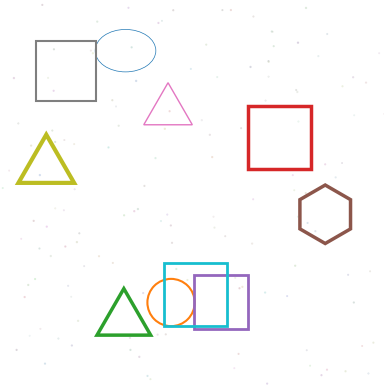[{"shape": "oval", "thickness": 0.5, "radius": 0.39, "center": [0.326, 0.868]}, {"shape": "circle", "thickness": 1.5, "radius": 0.31, "center": [0.444, 0.214]}, {"shape": "triangle", "thickness": 2.5, "radius": 0.4, "center": [0.322, 0.17]}, {"shape": "square", "thickness": 2.5, "radius": 0.41, "center": [0.727, 0.643]}, {"shape": "square", "thickness": 2, "radius": 0.35, "center": [0.573, 0.215]}, {"shape": "hexagon", "thickness": 2.5, "radius": 0.38, "center": [0.845, 0.443]}, {"shape": "triangle", "thickness": 1, "radius": 0.36, "center": [0.436, 0.712]}, {"shape": "square", "thickness": 1.5, "radius": 0.39, "center": [0.171, 0.816]}, {"shape": "triangle", "thickness": 3, "radius": 0.42, "center": [0.12, 0.567]}, {"shape": "square", "thickness": 2, "radius": 0.41, "center": [0.508, 0.235]}]